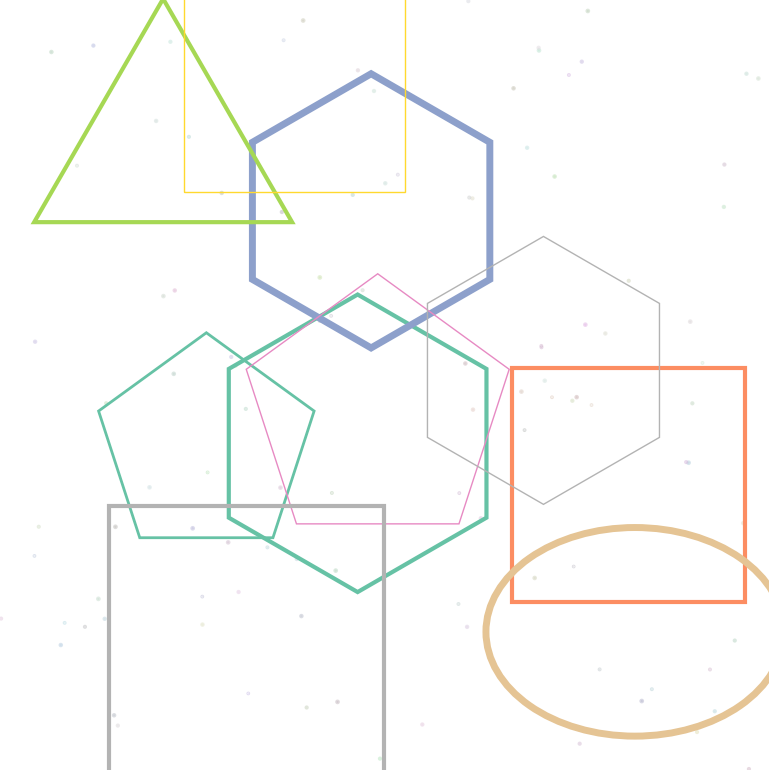[{"shape": "pentagon", "thickness": 1, "radius": 0.74, "center": [0.268, 0.421]}, {"shape": "hexagon", "thickness": 1.5, "radius": 0.97, "center": [0.464, 0.424]}, {"shape": "square", "thickness": 1.5, "radius": 0.76, "center": [0.816, 0.37]}, {"shape": "hexagon", "thickness": 2.5, "radius": 0.89, "center": [0.482, 0.726]}, {"shape": "pentagon", "thickness": 0.5, "radius": 0.9, "center": [0.491, 0.465]}, {"shape": "triangle", "thickness": 1.5, "radius": 0.97, "center": [0.212, 0.808]}, {"shape": "square", "thickness": 0.5, "radius": 0.72, "center": [0.383, 0.894]}, {"shape": "oval", "thickness": 2.5, "radius": 0.97, "center": [0.825, 0.179]}, {"shape": "hexagon", "thickness": 0.5, "radius": 0.87, "center": [0.706, 0.519]}, {"shape": "square", "thickness": 1.5, "radius": 0.89, "center": [0.32, 0.165]}]